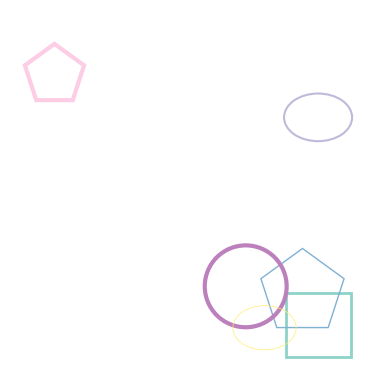[{"shape": "square", "thickness": 2, "radius": 0.42, "center": [0.827, 0.155]}, {"shape": "oval", "thickness": 1.5, "radius": 0.44, "center": [0.826, 0.695]}, {"shape": "pentagon", "thickness": 1, "radius": 0.57, "center": [0.786, 0.241]}, {"shape": "pentagon", "thickness": 3, "radius": 0.4, "center": [0.141, 0.805]}, {"shape": "circle", "thickness": 3, "radius": 0.53, "center": [0.638, 0.256]}, {"shape": "oval", "thickness": 0.5, "radius": 0.41, "center": [0.687, 0.149]}]